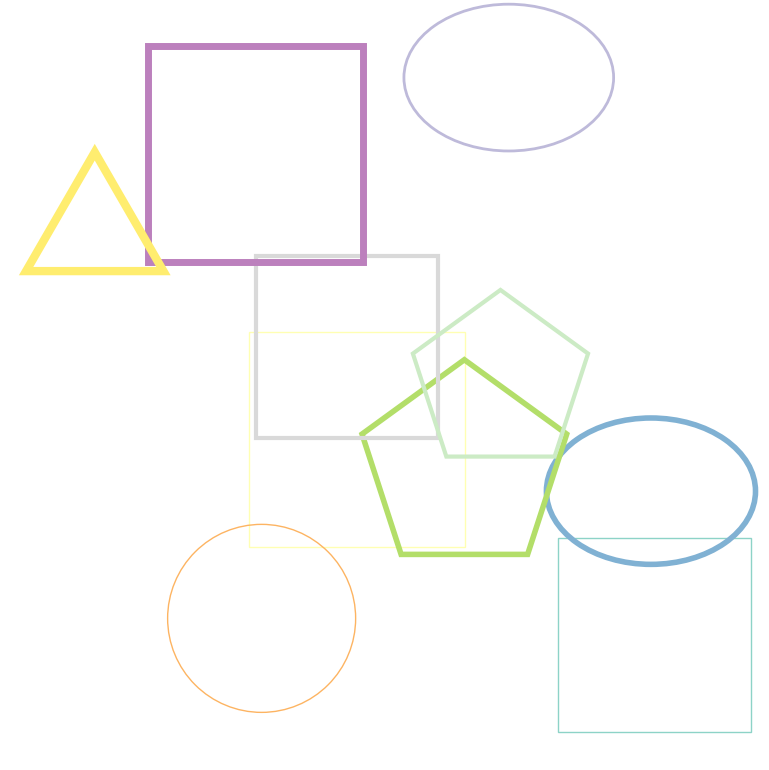[{"shape": "square", "thickness": 0.5, "radius": 0.63, "center": [0.85, 0.175]}, {"shape": "square", "thickness": 0.5, "radius": 0.7, "center": [0.464, 0.429]}, {"shape": "oval", "thickness": 1, "radius": 0.68, "center": [0.661, 0.899]}, {"shape": "oval", "thickness": 2, "radius": 0.68, "center": [0.845, 0.362]}, {"shape": "circle", "thickness": 0.5, "radius": 0.61, "center": [0.34, 0.197]}, {"shape": "pentagon", "thickness": 2, "radius": 0.7, "center": [0.603, 0.393]}, {"shape": "square", "thickness": 1.5, "radius": 0.59, "center": [0.45, 0.549]}, {"shape": "square", "thickness": 2.5, "radius": 0.7, "center": [0.332, 0.8]}, {"shape": "pentagon", "thickness": 1.5, "radius": 0.6, "center": [0.65, 0.504]}, {"shape": "triangle", "thickness": 3, "radius": 0.51, "center": [0.123, 0.699]}]